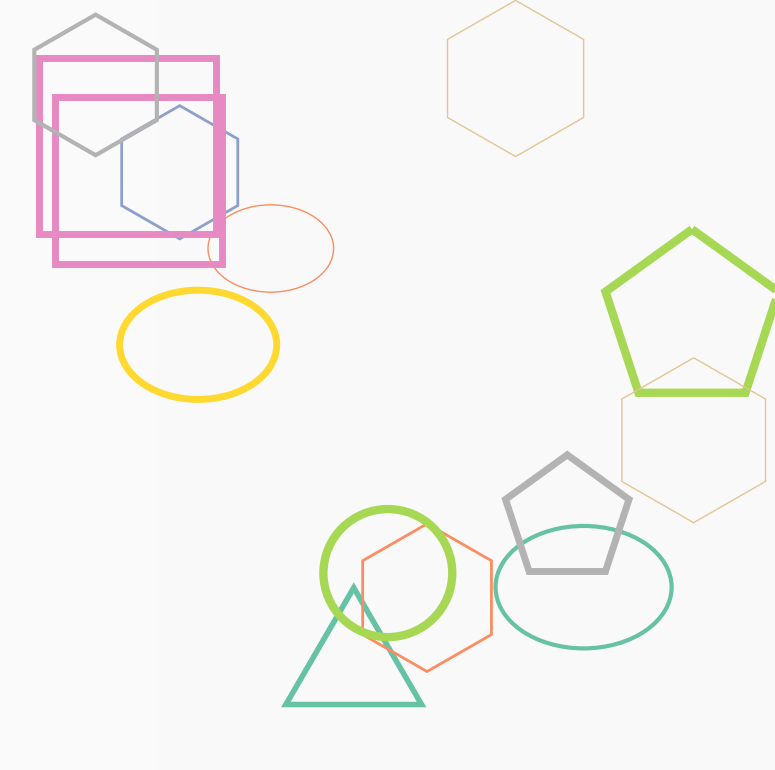[{"shape": "triangle", "thickness": 2, "radius": 0.51, "center": [0.456, 0.136]}, {"shape": "oval", "thickness": 1.5, "radius": 0.57, "center": [0.753, 0.237]}, {"shape": "oval", "thickness": 0.5, "radius": 0.41, "center": [0.349, 0.677]}, {"shape": "hexagon", "thickness": 1, "radius": 0.48, "center": [0.551, 0.224]}, {"shape": "hexagon", "thickness": 1, "radius": 0.43, "center": [0.232, 0.776]}, {"shape": "square", "thickness": 2.5, "radius": 0.54, "center": [0.179, 0.766]}, {"shape": "square", "thickness": 2.5, "radius": 0.57, "center": [0.165, 0.81]}, {"shape": "pentagon", "thickness": 3, "radius": 0.59, "center": [0.893, 0.585]}, {"shape": "circle", "thickness": 3, "radius": 0.42, "center": [0.5, 0.256]}, {"shape": "oval", "thickness": 2.5, "radius": 0.51, "center": [0.256, 0.552]}, {"shape": "hexagon", "thickness": 0.5, "radius": 0.54, "center": [0.895, 0.428]}, {"shape": "hexagon", "thickness": 0.5, "radius": 0.51, "center": [0.665, 0.898]}, {"shape": "hexagon", "thickness": 1.5, "radius": 0.46, "center": [0.123, 0.89]}, {"shape": "pentagon", "thickness": 2.5, "radius": 0.42, "center": [0.732, 0.326]}]